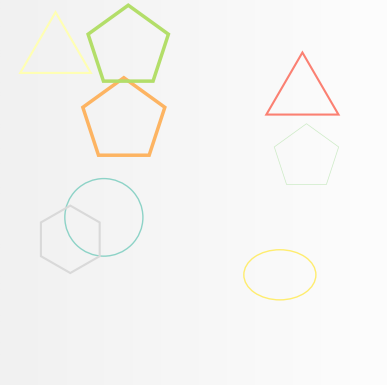[{"shape": "circle", "thickness": 1, "radius": 0.5, "center": [0.268, 0.435]}, {"shape": "triangle", "thickness": 1.5, "radius": 0.53, "center": [0.143, 0.863]}, {"shape": "triangle", "thickness": 1.5, "radius": 0.54, "center": [0.78, 0.756]}, {"shape": "pentagon", "thickness": 2.5, "radius": 0.56, "center": [0.32, 0.687]}, {"shape": "pentagon", "thickness": 2.5, "radius": 0.54, "center": [0.331, 0.877]}, {"shape": "hexagon", "thickness": 1.5, "radius": 0.44, "center": [0.181, 0.378]}, {"shape": "pentagon", "thickness": 0.5, "radius": 0.44, "center": [0.791, 0.591]}, {"shape": "oval", "thickness": 1, "radius": 0.46, "center": [0.722, 0.286]}]